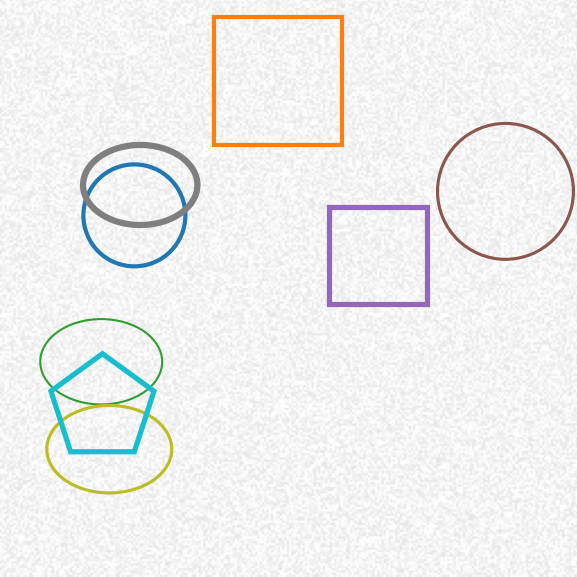[{"shape": "circle", "thickness": 2, "radius": 0.44, "center": [0.233, 0.626]}, {"shape": "square", "thickness": 2, "radius": 0.56, "center": [0.481, 0.859]}, {"shape": "oval", "thickness": 1, "radius": 0.53, "center": [0.175, 0.373]}, {"shape": "square", "thickness": 2.5, "radius": 0.42, "center": [0.655, 0.557]}, {"shape": "circle", "thickness": 1.5, "radius": 0.59, "center": [0.875, 0.668]}, {"shape": "oval", "thickness": 3, "radius": 0.5, "center": [0.243, 0.679]}, {"shape": "oval", "thickness": 1.5, "radius": 0.54, "center": [0.189, 0.221]}, {"shape": "pentagon", "thickness": 2.5, "radius": 0.47, "center": [0.177, 0.293]}]